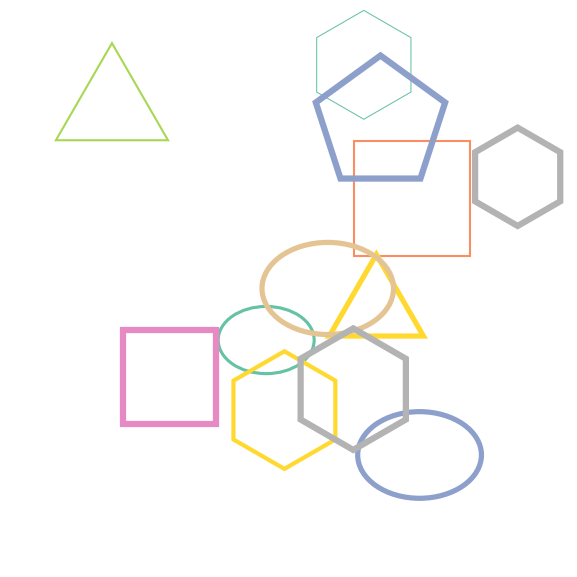[{"shape": "hexagon", "thickness": 0.5, "radius": 0.47, "center": [0.63, 0.887]}, {"shape": "oval", "thickness": 1.5, "radius": 0.42, "center": [0.461, 0.41]}, {"shape": "square", "thickness": 1, "radius": 0.5, "center": [0.714, 0.656]}, {"shape": "oval", "thickness": 2.5, "radius": 0.54, "center": [0.727, 0.211]}, {"shape": "pentagon", "thickness": 3, "radius": 0.59, "center": [0.659, 0.785]}, {"shape": "square", "thickness": 3, "radius": 0.41, "center": [0.293, 0.346]}, {"shape": "triangle", "thickness": 1, "radius": 0.56, "center": [0.194, 0.812]}, {"shape": "triangle", "thickness": 2.5, "radius": 0.47, "center": [0.652, 0.464]}, {"shape": "hexagon", "thickness": 2, "radius": 0.51, "center": [0.492, 0.289]}, {"shape": "oval", "thickness": 2.5, "radius": 0.57, "center": [0.568, 0.5]}, {"shape": "hexagon", "thickness": 3, "radius": 0.43, "center": [0.896, 0.693]}, {"shape": "hexagon", "thickness": 3, "radius": 0.53, "center": [0.612, 0.325]}]